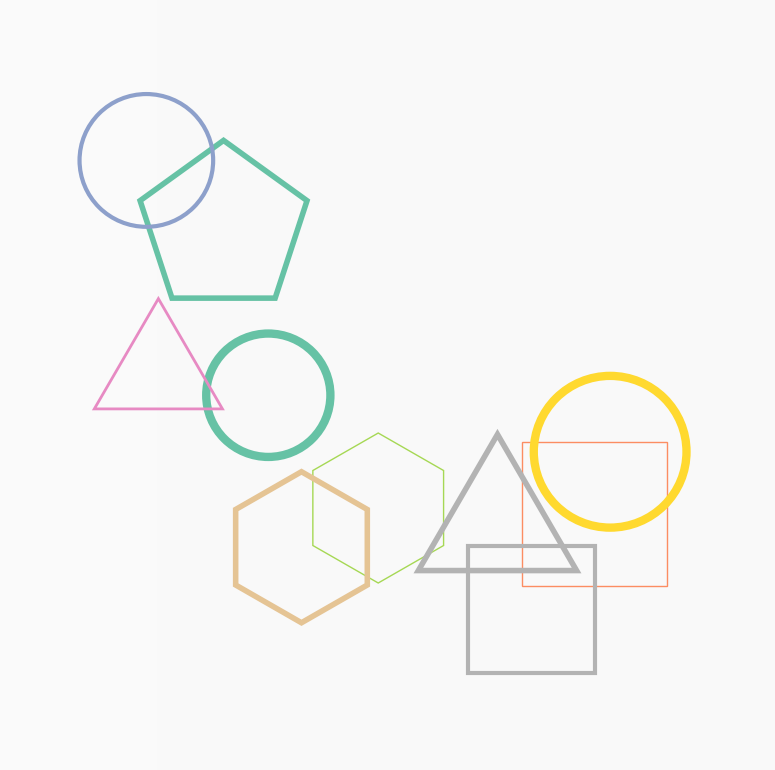[{"shape": "pentagon", "thickness": 2, "radius": 0.57, "center": [0.288, 0.704]}, {"shape": "circle", "thickness": 3, "radius": 0.4, "center": [0.346, 0.487]}, {"shape": "square", "thickness": 0.5, "radius": 0.47, "center": [0.767, 0.333]}, {"shape": "circle", "thickness": 1.5, "radius": 0.43, "center": [0.189, 0.792]}, {"shape": "triangle", "thickness": 1, "radius": 0.48, "center": [0.204, 0.517]}, {"shape": "hexagon", "thickness": 0.5, "radius": 0.49, "center": [0.488, 0.34]}, {"shape": "circle", "thickness": 3, "radius": 0.49, "center": [0.787, 0.413]}, {"shape": "hexagon", "thickness": 2, "radius": 0.49, "center": [0.389, 0.289]}, {"shape": "triangle", "thickness": 2, "radius": 0.59, "center": [0.642, 0.318]}, {"shape": "square", "thickness": 1.5, "radius": 0.41, "center": [0.686, 0.208]}]